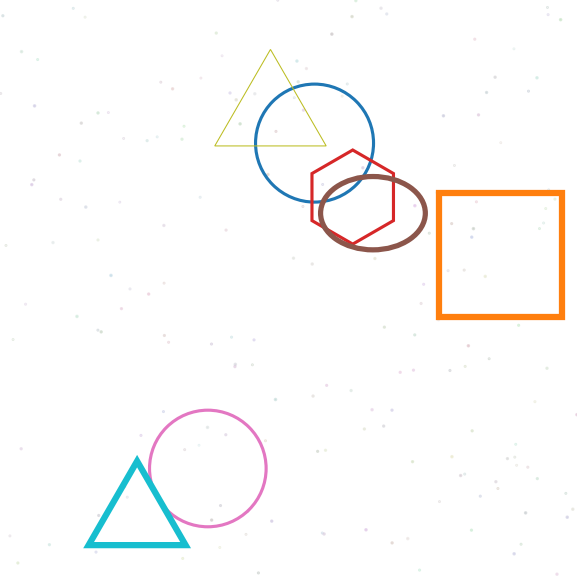[{"shape": "circle", "thickness": 1.5, "radius": 0.51, "center": [0.545, 0.751]}, {"shape": "square", "thickness": 3, "radius": 0.53, "center": [0.866, 0.558]}, {"shape": "hexagon", "thickness": 1.5, "radius": 0.41, "center": [0.611, 0.658]}, {"shape": "oval", "thickness": 2.5, "radius": 0.45, "center": [0.646, 0.63]}, {"shape": "circle", "thickness": 1.5, "radius": 0.5, "center": [0.36, 0.188]}, {"shape": "triangle", "thickness": 0.5, "radius": 0.56, "center": [0.468, 0.802]}, {"shape": "triangle", "thickness": 3, "radius": 0.48, "center": [0.237, 0.104]}]